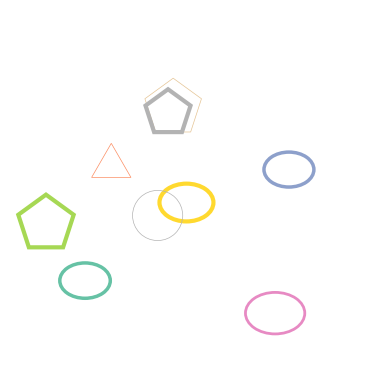[{"shape": "oval", "thickness": 2.5, "radius": 0.33, "center": [0.221, 0.271]}, {"shape": "triangle", "thickness": 0.5, "radius": 0.3, "center": [0.289, 0.569]}, {"shape": "oval", "thickness": 2.5, "radius": 0.32, "center": [0.75, 0.56]}, {"shape": "oval", "thickness": 2, "radius": 0.39, "center": [0.715, 0.187]}, {"shape": "pentagon", "thickness": 3, "radius": 0.38, "center": [0.119, 0.419]}, {"shape": "oval", "thickness": 3, "radius": 0.35, "center": [0.484, 0.474]}, {"shape": "pentagon", "thickness": 0.5, "radius": 0.39, "center": [0.45, 0.72]}, {"shape": "circle", "thickness": 0.5, "radius": 0.33, "center": [0.409, 0.44]}, {"shape": "pentagon", "thickness": 3, "radius": 0.31, "center": [0.436, 0.707]}]